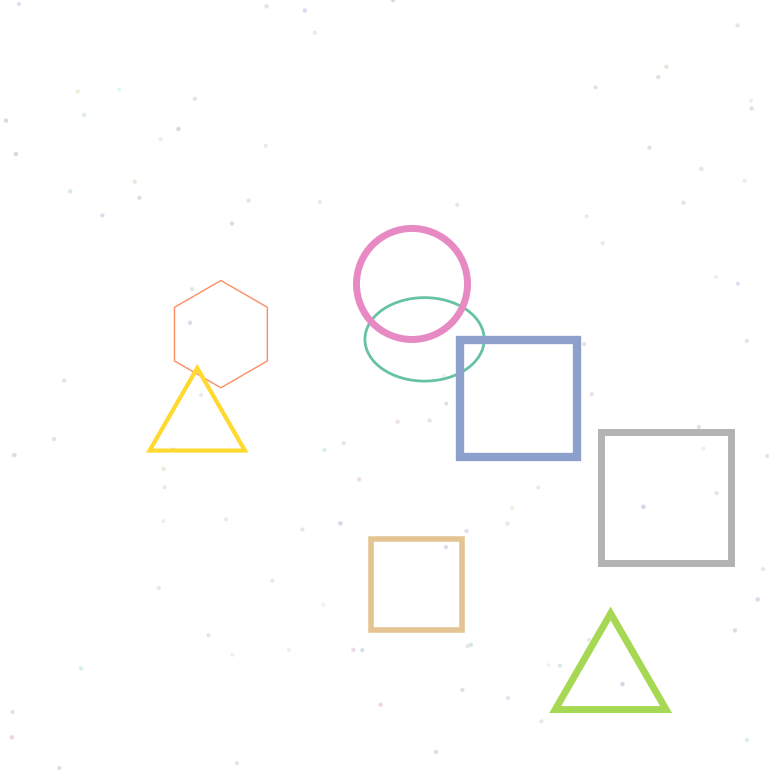[{"shape": "oval", "thickness": 1, "radius": 0.39, "center": [0.551, 0.559]}, {"shape": "hexagon", "thickness": 0.5, "radius": 0.35, "center": [0.287, 0.566]}, {"shape": "square", "thickness": 3, "radius": 0.38, "center": [0.673, 0.482]}, {"shape": "circle", "thickness": 2.5, "radius": 0.36, "center": [0.535, 0.631]}, {"shape": "triangle", "thickness": 2.5, "radius": 0.42, "center": [0.793, 0.12]}, {"shape": "triangle", "thickness": 1.5, "radius": 0.36, "center": [0.256, 0.451]}, {"shape": "square", "thickness": 2, "radius": 0.29, "center": [0.541, 0.241]}, {"shape": "square", "thickness": 2.5, "radius": 0.42, "center": [0.865, 0.354]}]